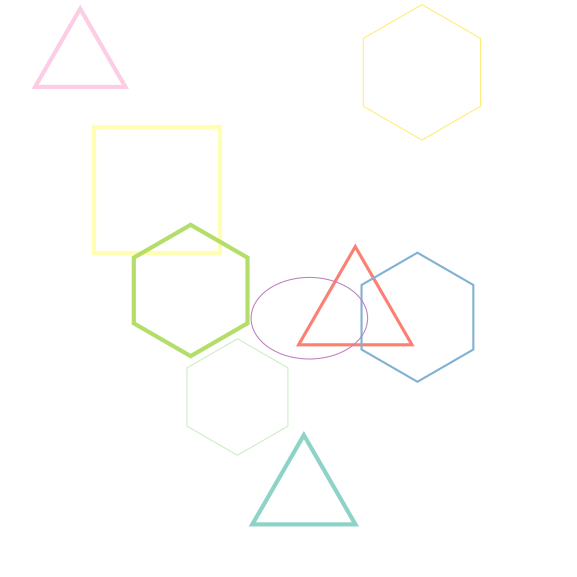[{"shape": "triangle", "thickness": 2, "radius": 0.52, "center": [0.526, 0.143]}, {"shape": "square", "thickness": 2, "radius": 0.55, "center": [0.271, 0.67]}, {"shape": "triangle", "thickness": 1.5, "radius": 0.57, "center": [0.615, 0.459]}, {"shape": "hexagon", "thickness": 1, "radius": 0.56, "center": [0.723, 0.45]}, {"shape": "hexagon", "thickness": 2, "radius": 0.57, "center": [0.33, 0.496]}, {"shape": "triangle", "thickness": 2, "radius": 0.45, "center": [0.139, 0.894]}, {"shape": "oval", "thickness": 0.5, "radius": 0.5, "center": [0.536, 0.448]}, {"shape": "hexagon", "thickness": 0.5, "radius": 0.5, "center": [0.411, 0.312]}, {"shape": "hexagon", "thickness": 0.5, "radius": 0.59, "center": [0.731, 0.874]}]